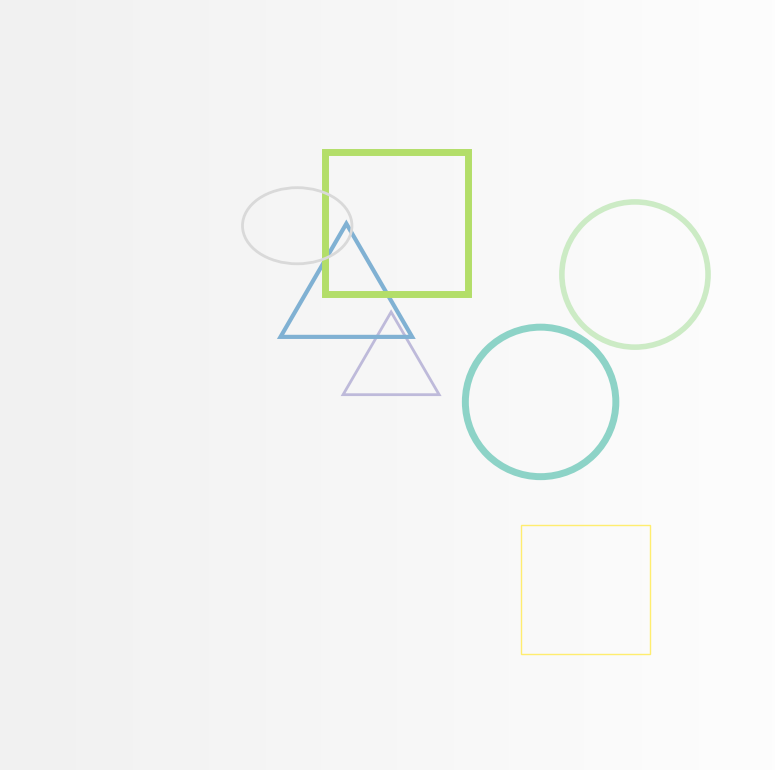[{"shape": "circle", "thickness": 2.5, "radius": 0.49, "center": [0.698, 0.478]}, {"shape": "triangle", "thickness": 1, "radius": 0.36, "center": [0.505, 0.523]}, {"shape": "triangle", "thickness": 1.5, "radius": 0.49, "center": [0.447, 0.612]}, {"shape": "square", "thickness": 2.5, "radius": 0.46, "center": [0.512, 0.711]}, {"shape": "oval", "thickness": 1, "radius": 0.35, "center": [0.384, 0.707]}, {"shape": "circle", "thickness": 2, "radius": 0.47, "center": [0.819, 0.643]}, {"shape": "square", "thickness": 0.5, "radius": 0.42, "center": [0.755, 0.234]}]